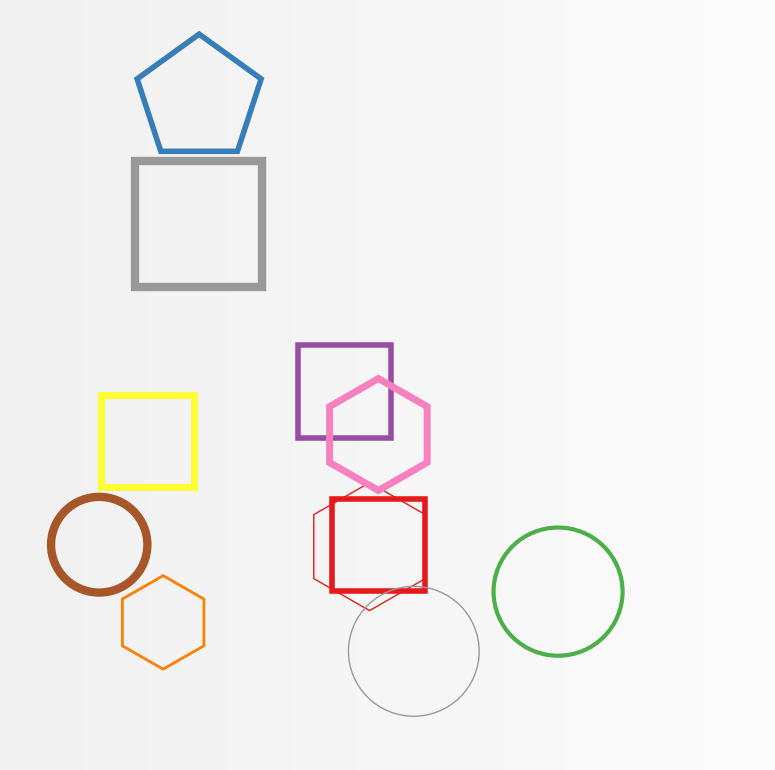[{"shape": "hexagon", "thickness": 0.5, "radius": 0.42, "center": [0.477, 0.29]}, {"shape": "square", "thickness": 2, "radius": 0.3, "center": [0.489, 0.293]}, {"shape": "pentagon", "thickness": 2, "radius": 0.42, "center": [0.257, 0.872]}, {"shape": "circle", "thickness": 1.5, "radius": 0.42, "center": [0.72, 0.232]}, {"shape": "square", "thickness": 2, "radius": 0.3, "center": [0.445, 0.491]}, {"shape": "hexagon", "thickness": 1, "radius": 0.3, "center": [0.211, 0.192]}, {"shape": "square", "thickness": 2.5, "radius": 0.3, "center": [0.19, 0.427]}, {"shape": "circle", "thickness": 3, "radius": 0.31, "center": [0.128, 0.293]}, {"shape": "hexagon", "thickness": 2.5, "radius": 0.36, "center": [0.488, 0.436]}, {"shape": "circle", "thickness": 0.5, "radius": 0.42, "center": [0.534, 0.154]}, {"shape": "square", "thickness": 3, "radius": 0.41, "center": [0.256, 0.709]}]